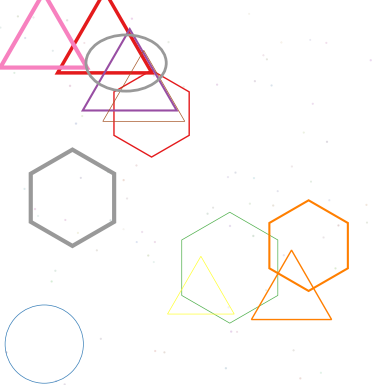[{"shape": "triangle", "thickness": 2.5, "radius": 0.71, "center": [0.272, 0.881]}, {"shape": "hexagon", "thickness": 1, "radius": 0.56, "center": [0.394, 0.705]}, {"shape": "circle", "thickness": 0.5, "radius": 0.51, "center": [0.115, 0.106]}, {"shape": "hexagon", "thickness": 0.5, "radius": 0.72, "center": [0.597, 0.305]}, {"shape": "triangle", "thickness": 1.5, "radius": 0.7, "center": [0.337, 0.783]}, {"shape": "hexagon", "thickness": 1.5, "radius": 0.59, "center": [0.802, 0.362]}, {"shape": "triangle", "thickness": 1, "radius": 0.6, "center": [0.757, 0.23]}, {"shape": "triangle", "thickness": 0.5, "radius": 0.5, "center": [0.522, 0.234]}, {"shape": "triangle", "thickness": 0.5, "radius": 0.61, "center": [0.373, 0.746]}, {"shape": "triangle", "thickness": 3, "radius": 0.65, "center": [0.113, 0.889]}, {"shape": "hexagon", "thickness": 3, "radius": 0.63, "center": [0.188, 0.486]}, {"shape": "oval", "thickness": 2, "radius": 0.52, "center": [0.328, 0.836]}]